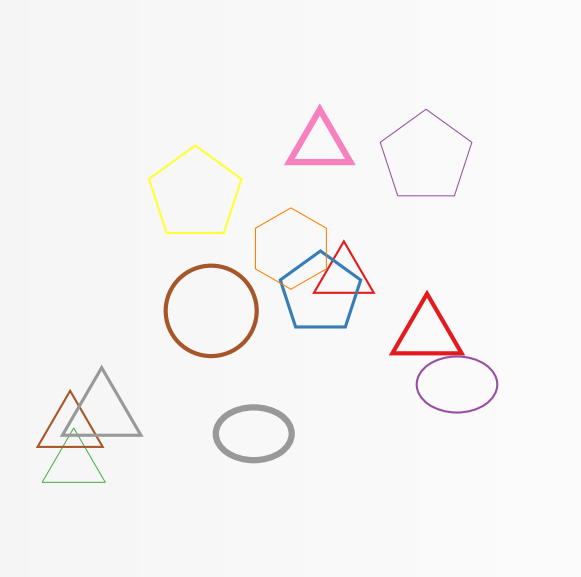[{"shape": "triangle", "thickness": 2, "radius": 0.34, "center": [0.735, 0.422]}, {"shape": "triangle", "thickness": 1, "radius": 0.3, "center": [0.592, 0.522]}, {"shape": "pentagon", "thickness": 1.5, "radius": 0.36, "center": [0.551, 0.492]}, {"shape": "triangle", "thickness": 0.5, "radius": 0.31, "center": [0.127, 0.195]}, {"shape": "pentagon", "thickness": 0.5, "radius": 0.41, "center": [0.733, 0.727]}, {"shape": "oval", "thickness": 1, "radius": 0.35, "center": [0.786, 0.333]}, {"shape": "hexagon", "thickness": 0.5, "radius": 0.35, "center": [0.5, 0.569]}, {"shape": "pentagon", "thickness": 1, "radius": 0.42, "center": [0.336, 0.663]}, {"shape": "circle", "thickness": 2, "radius": 0.39, "center": [0.363, 0.461]}, {"shape": "triangle", "thickness": 1, "radius": 0.32, "center": [0.121, 0.258]}, {"shape": "triangle", "thickness": 3, "radius": 0.3, "center": [0.55, 0.749]}, {"shape": "oval", "thickness": 3, "radius": 0.33, "center": [0.437, 0.248]}, {"shape": "triangle", "thickness": 1.5, "radius": 0.39, "center": [0.175, 0.284]}]